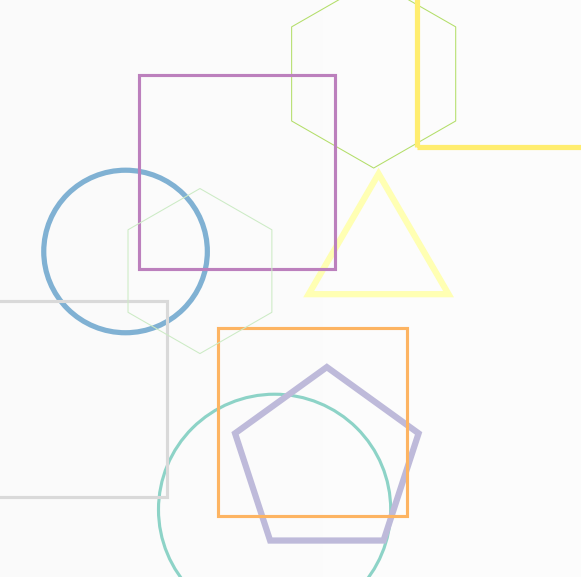[{"shape": "circle", "thickness": 1.5, "radius": 1.0, "center": [0.472, 0.117]}, {"shape": "triangle", "thickness": 3, "radius": 0.69, "center": [0.651, 0.559]}, {"shape": "pentagon", "thickness": 3, "radius": 0.83, "center": [0.562, 0.197]}, {"shape": "circle", "thickness": 2.5, "radius": 0.7, "center": [0.216, 0.564]}, {"shape": "square", "thickness": 1.5, "radius": 0.81, "center": [0.538, 0.268]}, {"shape": "hexagon", "thickness": 0.5, "radius": 0.81, "center": [0.643, 0.871]}, {"shape": "square", "thickness": 1.5, "radius": 0.85, "center": [0.117, 0.308]}, {"shape": "square", "thickness": 1.5, "radius": 0.84, "center": [0.408, 0.701]}, {"shape": "hexagon", "thickness": 0.5, "radius": 0.71, "center": [0.344, 0.53]}, {"shape": "square", "thickness": 2.5, "radius": 0.72, "center": [0.861, 0.889]}]